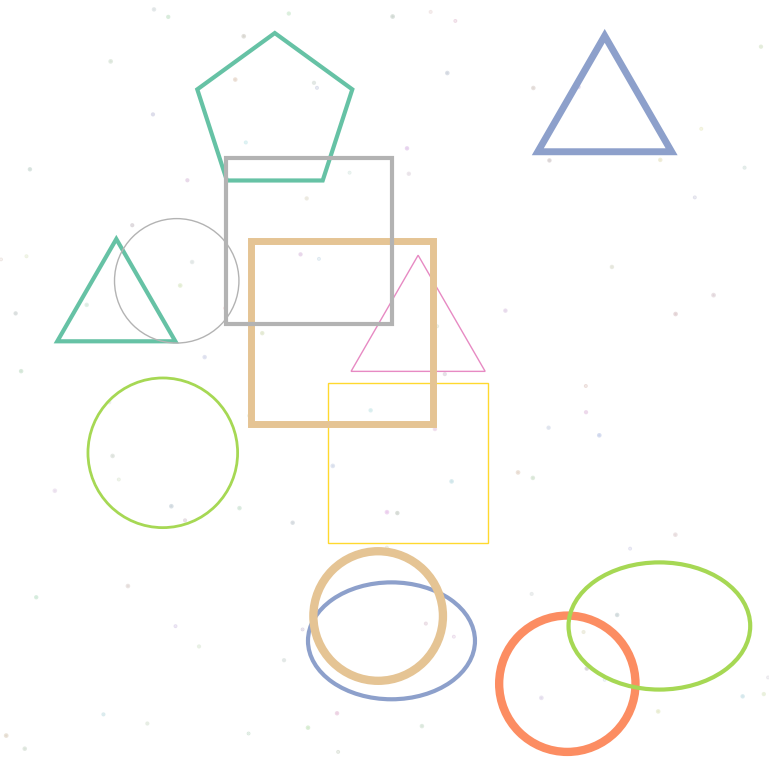[{"shape": "triangle", "thickness": 1.5, "radius": 0.44, "center": [0.151, 0.601]}, {"shape": "pentagon", "thickness": 1.5, "radius": 0.53, "center": [0.357, 0.851]}, {"shape": "circle", "thickness": 3, "radius": 0.44, "center": [0.737, 0.112]}, {"shape": "oval", "thickness": 1.5, "radius": 0.54, "center": [0.508, 0.168]}, {"shape": "triangle", "thickness": 2.5, "radius": 0.5, "center": [0.785, 0.853]}, {"shape": "triangle", "thickness": 0.5, "radius": 0.5, "center": [0.543, 0.568]}, {"shape": "oval", "thickness": 1.5, "radius": 0.59, "center": [0.856, 0.187]}, {"shape": "circle", "thickness": 1, "radius": 0.49, "center": [0.211, 0.412]}, {"shape": "square", "thickness": 0.5, "radius": 0.52, "center": [0.53, 0.399]}, {"shape": "square", "thickness": 2.5, "radius": 0.59, "center": [0.444, 0.568]}, {"shape": "circle", "thickness": 3, "radius": 0.42, "center": [0.491, 0.2]}, {"shape": "square", "thickness": 1.5, "radius": 0.54, "center": [0.401, 0.687]}, {"shape": "circle", "thickness": 0.5, "radius": 0.4, "center": [0.23, 0.635]}]